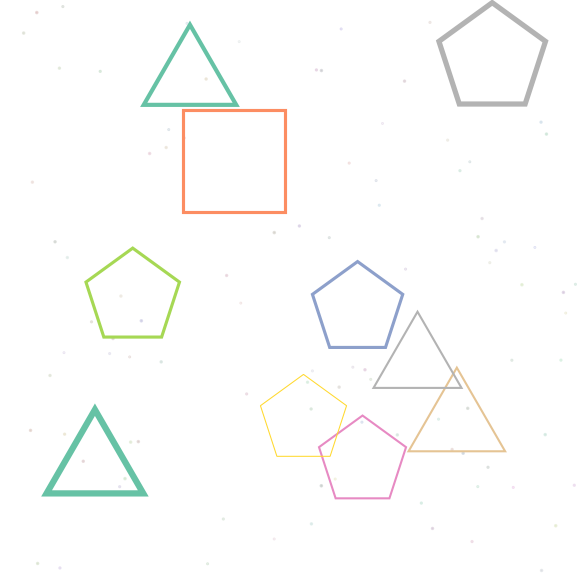[{"shape": "triangle", "thickness": 3, "radius": 0.48, "center": [0.164, 0.193]}, {"shape": "triangle", "thickness": 2, "radius": 0.46, "center": [0.329, 0.864]}, {"shape": "square", "thickness": 1.5, "radius": 0.44, "center": [0.405, 0.72]}, {"shape": "pentagon", "thickness": 1.5, "radius": 0.41, "center": [0.619, 0.464]}, {"shape": "pentagon", "thickness": 1, "radius": 0.4, "center": [0.628, 0.2]}, {"shape": "pentagon", "thickness": 1.5, "radius": 0.43, "center": [0.23, 0.484]}, {"shape": "pentagon", "thickness": 0.5, "radius": 0.39, "center": [0.526, 0.272]}, {"shape": "triangle", "thickness": 1, "radius": 0.48, "center": [0.791, 0.266]}, {"shape": "pentagon", "thickness": 2.5, "radius": 0.49, "center": [0.852, 0.898]}, {"shape": "triangle", "thickness": 1, "radius": 0.44, "center": [0.723, 0.371]}]